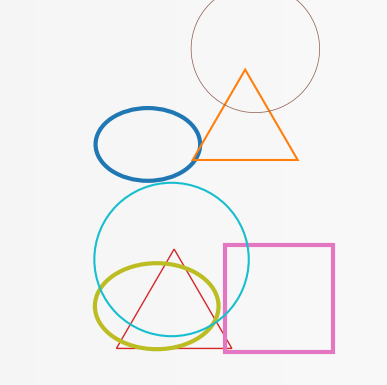[{"shape": "oval", "thickness": 3, "radius": 0.67, "center": [0.382, 0.625]}, {"shape": "triangle", "thickness": 1.5, "radius": 0.78, "center": [0.633, 0.663]}, {"shape": "triangle", "thickness": 1, "radius": 0.86, "center": [0.449, 0.181]}, {"shape": "circle", "thickness": 0.5, "radius": 0.83, "center": [0.659, 0.873]}, {"shape": "square", "thickness": 3, "radius": 0.7, "center": [0.719, 0.224]}, {"shape": "oval", "thickness": 3, "radius": 0.8, "center": [0.404, 0.205]}, {"shape": "circle", "thickness": 1.5, "radius": 1.0, "center": [0.443, 0.326]}]